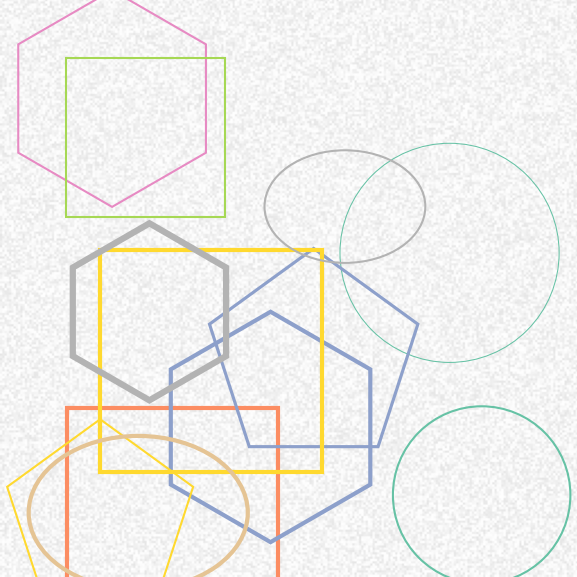[{"shape": "circle", "thickness": 0.5, "radius": 0.95, "center": [0.778, 0.561]}, {"shape": "circle", "thickness": 1, "radius": 0.77, "center": [0.834, 0.142]}, {"shape": "square", "thickness": 2, "radius": 0.91, "center": [0.299, 0.11]}, {"shape": "pentagon", "thickness": 1.5, "radius": 0.95, "center": [0.543, 0.379]}, {"shape": "hexagon", "thickness": 2, "radius": 1.0, "center": [0.468, 0.26]}, {"shape": "hexagon", "thickness": 1, "radius": 0.94, "center": [0.194, 0.829]}, {"shape": "square", "thickness": 1, "radius": 0.69, "center": [0.252, 0.761]}, {"shape": "square", "thickness": 2, "radius": 0.96, "center": [0.366, 0.373]}, {"shape": "pentagon", "thickness": 1, "radius": 0.85, "center": [0.173, 0.104]}, {"shape": "oval", "thickness": 2, "radius": 0.95, "center": [0.239, 0.112]}, {"shape": "hexagon", "thickness": 3, "radius": 0.77, "center": [0.259, 0.459]}, {"shape": "oval", "thickness": 1, "radius": 0.7, "center": [0.597, 0.641]}]